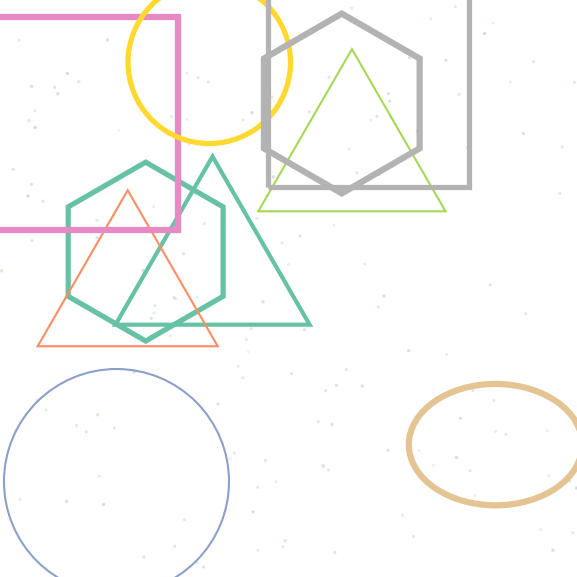[{"shape": "triangle", "thickness": 2, "radius": 0.97, "center": [0.368, 0.534]}, {"shape": "hexagon", "thickness": 2.5, "radius": 0.77, "center": [0.252, 0.563]}, {"shape": "triangle", "thickness": 1, "radius": 0.9, "center": [0.221, 0.49]}, {"shape": "circle", "thickness": 1, "radius": 0.97, "center": [0.202, 0.165]}, {"shape": "square", "thickness": 3, "radius": 0.92, "center": [0.124, 0.786]}, {"shape": "triangle", "thickness": 1, "radius": 0.94, "center": [0.609, 0.727]}, {"shape": "circle", "thickness": 2.5, "radius": 0.7, "center": [0.362, 0.891]}, {"shape": "oval", "thickness": 3, "radius": 0.75, "center": [0.858, 0.229]}, {"shape": "hexagon", "thickness": 3, "radius": 0.78, "center": [0.592, 0.82]}, {"shape": "square", "thickness": 2.5, "radius": 0.87, "center": [0.638, 0.849]}]